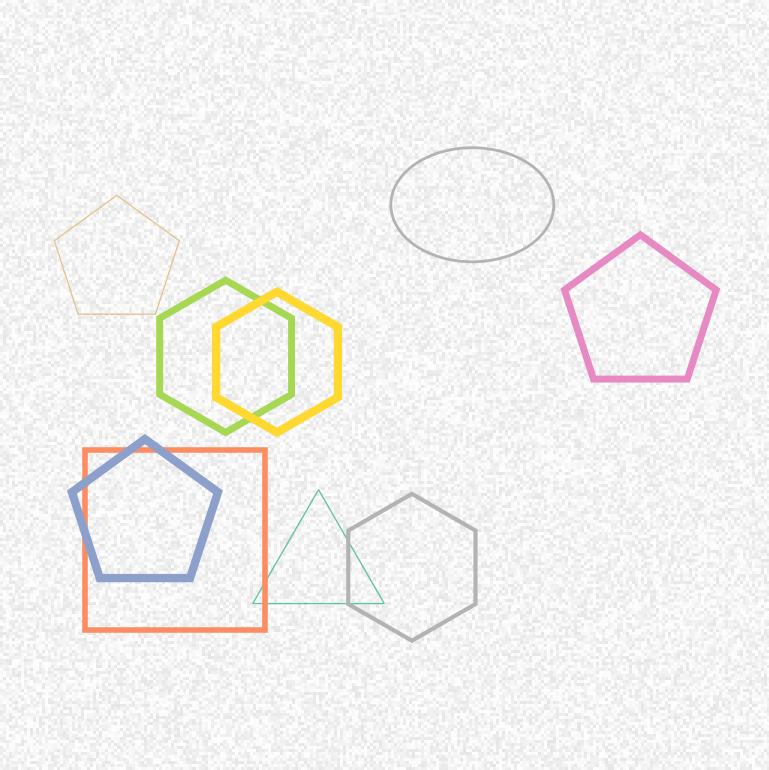[{"shape": "triangle", "thickness": 0.5, "radius": 0.49, "center": [0.414, 0.265]}, {"shape": "square", "thickness": 2, "radius": 0.59, "center": [0.227, 0.298]}, {"shape": "pentagon", "thickness": 3, "radius": 0.5, "center": [0.188, 0.33]}, {"shape": "pentagon", "thickness": 2.5, "radius": 0.52, "center": [0.832, 0.591]}, {"shape": "hexagon", "thickness": 2.5, "radius": 0.49, "center": [0.293, 0.537]}, {"shape": "hexagon", "thickness": 3, "radius": 0.46, "center": [0.36, 0.53]}, {"shape": "pentagon", "thickness": 0.5, "radius": 0.43, "center": [0.152, 0.661]}, {"shape": "hexagon", "thickness": 1.5, "radius": 0.48, "center": [0.535, 0.263]}, {"shape": "oval", "thickness": 1, "radius": 0.53, "center": [0.613, 0.734]}]